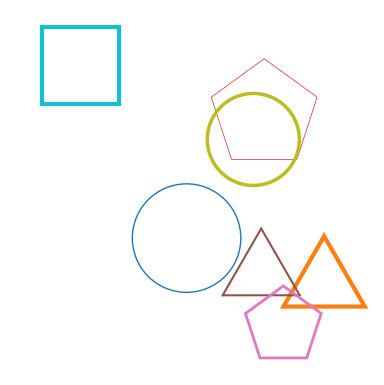[{"shape": "circle", "thickness": 1, "radius": 0.7, "center": [0.485, 0.382]}, {"shape": "triangle", "thickness": 3, "radius": 0.61, "center": [0.842, 0.265]}, {"shape": "pentagon", "thickness": 0.5, "radius": 0.72, "center": [0.686, 0.703]}, {"shape": "triangle", "thickness": 1.5, "radius": 0.58, "center": [0.678, 0.291]}, {"shape": "pentagon", "thickness": 2, "radius": 0.52, "center": [0.736, 0.154]}, {"shape": "circle", "thickness": 2.5, "radius": 0.6, "center": [0.658, 0.638]}, {"shape": "square", "thickness": 3, "radius": 0.5, "center": [0.209, 0.831]}]